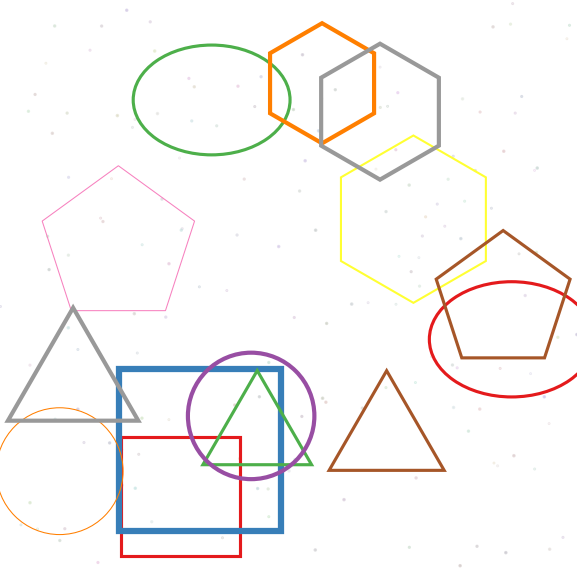[{"shape": "oval", "thickness": 1.5, "radius": 0.71, "center": [0.886, 0.412]}, {"shape": "square", "thickness": 1.5, "radius": 0.52, "center": [0.313, 0.14]}, {"shape": "square", "thickness": 3, "radius": 0.7, "center": [0.346, 0.22]}, {"shape": "triangle", "thickness": 1.5, "radius": 0.54, "center": [0.445, 0.249]}, {"shape": "oval", "thickness": 1.5, "radius": 0.68, "center": [0.366, 0.826]}, {"shape": "circle", "thickness": 2, "radius": 0.55, "center": [0.435, 0.279]}, {"shape": "circle", "thickness": 0.5, "radius": 0.55, "center": [0.103, 0.183]}, {"shape": "hexagon", "thickness": 2, "radius": 0.52, "center": [0.558, 0.855]}, {"shape": "hexagon", "thickness": 1, "radius": 0.72, "center": [0.716, 0.62]}, {"shape": "triangle", "thickness": 1.5, "radius": 0.58, "center": [0.67, 0.242]}, {"shape": "pentagon", "thickness": 1.5, "radius": 0.61, "center": [0.871, 0.478]}, {"shape": "pentagon", "thickness": 0.5, "radius": 0.69, "center": [0.205, 0.573]}, {"shape": "triangle", "thickness": 2, "radius": 0.65, "center": [0.127, 0.336]}, {"shape": "hexagon", "thickness": 2, "radius": 0.59, "center": [0.658, 0.806]}]